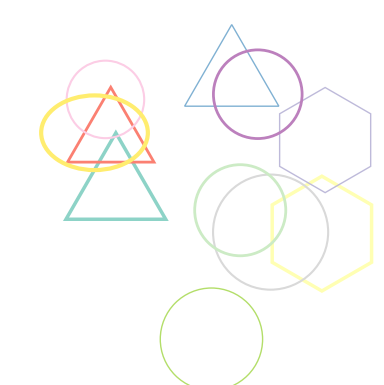[{"shape": "triangle", "thickness": 2.5, "radius": 0.75, "center": [0.301, 0.505]}, {"shape": "hexagon", "thickness": 2.5, "radius": 0.75, "center": [0.836, 0.393]}, {"shape": "hexagon", "thickness": 1, "radius": 0.68, "center": [0.845, 0.636]}, {"shape": "triangle", "thickness": 2, "radius": 0.65, "center": [0.288, 0.644]}, {"shape": "triangle", "thickness": 1, "radius": 0.71, "center": [0.602, 0.795]}, {"shape": "circle", "thickness": 1, "radius": 0.66, "center": [0.549, 0.119]}, {"shape": "circle", "thickness": 1.5, "radius": 0.5, "center": [0.274, 0.742]}, {"shape": "circle", "thickness": 1.5, "radius": 0.75, "center": [0.703, 0.397]}, {"shape": "circle", "thickness": 2, "radius": 0.58, "center": [0.67, 0.755]}, {"shape": "circle", "thickness": 2, "radius": 0.59, "center": [0.624, 0.454]}, {"shape": "oval", "thickness": 3, "radius": 0.69, "center": [0.245, 0.655]}]